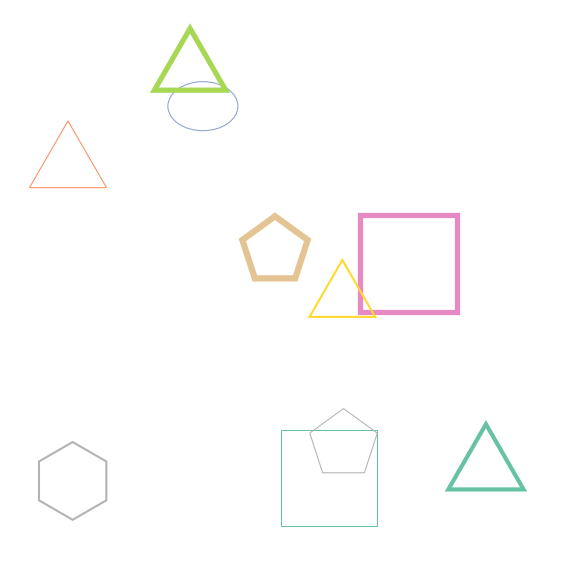[{"shape": "triangle", "thickness": 2, "radius": 0.38, "center": [0.841, 0.189]}, {"shape": "square", "thickness": 0.5, "radius": 0.42, "center": [0.57, 0.172]}, {"shape": "triangle", "thickness": 0.5, "radius": 0.39, "center": [0.118, 0.713]}, {"shape": "oval", "thickness": 0.5, "radius": 0.3, "center": [0.351, 0.815]}, {"shape": "square", "thickness": 2.5, "radius": 0.42, "center": [0.707, 0.543]}, {"shape": "triangle", "thickness": 2.5, "radius": 0.36, "center": [0.329, 0.879]}, {"shape": "triangle", "thickness": 1, "radius": 0.33, "center": [0.593, 0.483]}, {"shape": "pentagon", "thickness": 3, "radius": 0.3, "center": [0.476, 0.565]}, {"shape": "pentagon", "thickness": 0.5, "radius": 0.31, "center": [0.595, 0.23]}, {"shape": "hexagon", "thickness": 1, "radius": 0.34, "center": [0.126, 0.166]}]